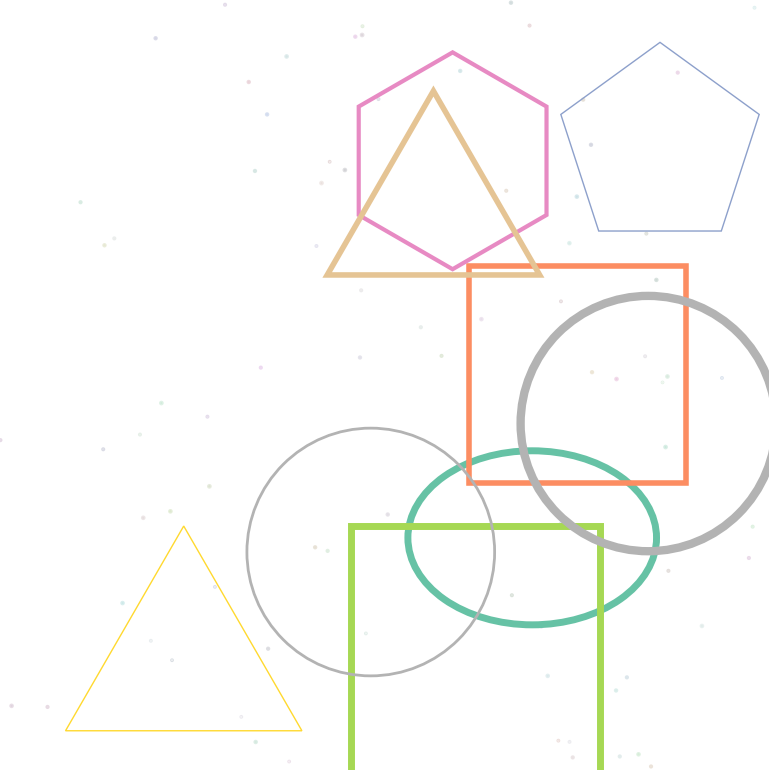[{"shape": "oval", "thickness": 2.5, "radius": 0.81, "center": [0.691, 0.302]}, {"shape": "square", "thickness": 2, "radius": 0.71, "center": [0.75, 0.513]}, {"shape": "pentagon", "thickness": 0.5, "radius": 0.68, "center": [0.857, 0.81]}, {"shape": "hexagon", "thickness": 1.5, "radius": 0.7, "center": [0.588, 0.791]}, {"shape": "square", "thickness": 2.5, "radius": 0.81, "center": [0.617, 0.155]}, {"shape": "triangle", "thickness": 0.5, "radius": 0.89, "center": [0.239, 0.14]}, {"shape": "triangle", "thickness": 2, "radius": 0.8, "center": [0.563, 0.723]}, {"shape": "circle", "thickness": 3, "radius": 0.83, "center": [0.842, 0.45]}, {"shape": "circle", "thickness": 1, "radius": 0.8, "center": [0.482, 0.283]}]